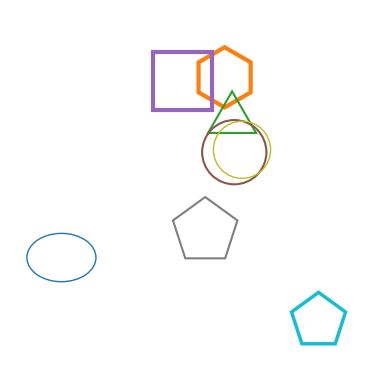[{"shape": "oval", "thickness": 1, "radius": 0.45, "center": [0.16, 0.331]}, {"shape": "hexagon", "thickness": 3, "radius": 0.39, "center": [0.583, 0.799]}, {"shape": "triangle", "thickness": 1.5, "radius": 0.36, "center": [0.603, 0.691]}, {"shape": "square", "thickness": 3, "radius": 0.38, "center": [0.473, 0.79]}, {"shape": "circle", "thickness": 1.5, "radius": 0.42, "center": [0.609, 0.605]}, {"shape": "pentagon", "thickness": 1.5, "radius": 0.44, "center": [0.533, 0.4]}, {"shape": "circle", "thickness": 1, "radius": 0.37, "center": [0.629, 0.611]}, {"shape": "pentagon", "thickness": 2.5, "radius": 0.37, "center": [0.827, 0.167]}]